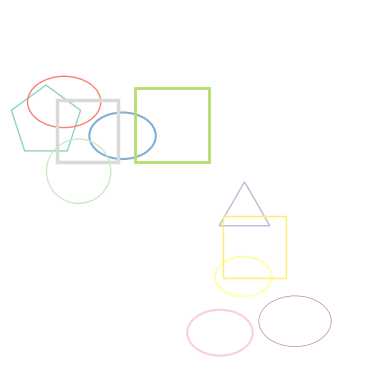[{"shape": "pentagon", "thickness": 1, "radius": 0.47, "center": [0.119, 0.684]}, {"shape": "oval", "thickness": 1.5, "radius": 0.37, "center": [0.632, 0.281]}, {"shape": "triangle", "thickness": 1, "radius": 0.38, "center": [0.635, 0.452]}, {"shape": "oval", "thickness": 1, "radius": 0.48, "center": [0.167, 0.735]}, {"shape": "oval", "thickness": 1.5, "radius": 0.43, "center": [0.318, 0.647]}, {"shape": "square", "thickness": 2, "radius": 0.48, "center": [0.447, 0.675]}, {"shape": "oval", "thickness": 1.5, "radius": 0.43, "center": [0.571, 0.136]}, {"shape": "square", "thickness": 2.5, "radius": 0.4, "center": [0.227, 0.66]}, {"shape": "oval", "thickness": 0.5, "radius": 0.47, "center": [0.766, 0.166]}, {"shape": "circle", "thickness": 1, "radius": 0.42, "center": [0.204, 0.555]}, {"shape": "square", "thickness": 1, "radius": 0.41, "center": [0.661, 0.358]}]